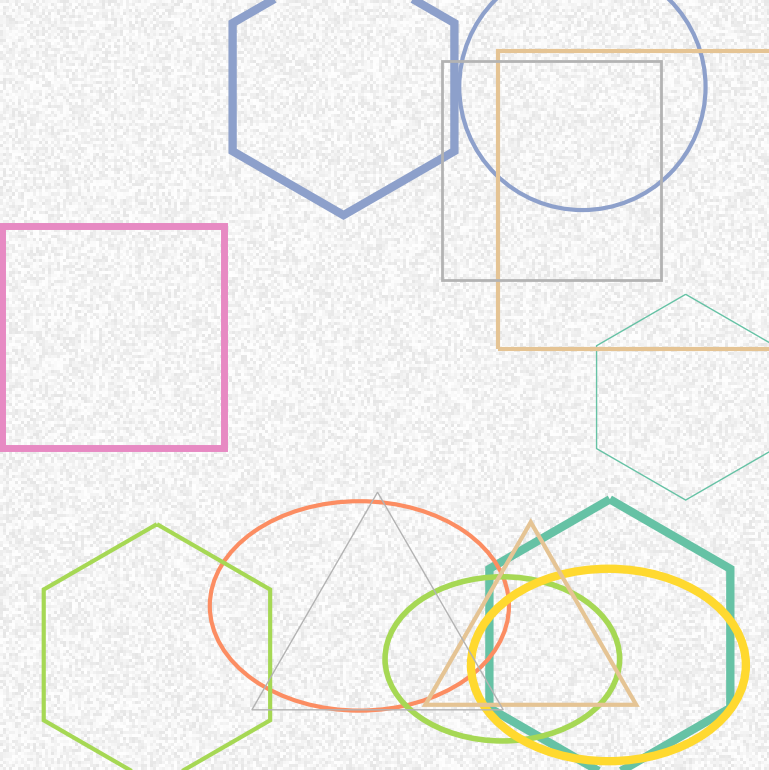[{"shape": "hexagon", "thickness": 0.5, "radius": 0.67, "center": [0.89, 0.484]}, {"shape": "hexagon", "thickness": 3, "radius": 0.9, "center": [0.792, 0.171]}, {"shape": "oval", "thickness": 1.5, "radius": 0.97, "center": [0.467, 0.213]}, {"shape": "circle", "thickness": 1.5, "radius": 0.8, "center": [0.756, 0.887]}, {"shape": "hexagon", "thickness": 3, "radius": 0.83, "center": [0.446, 0.887]}, {"shape": "square", "thickness": 2.5, "radius": 0.72, "center": [0.147, 0.562]}, {"shape": "oval", "thickness": 2, "radius": 0.76, "center": [0.652, 0.144]}, {"shape": "hexagon", "thickness": 1.5, "radius": 0.85, "center": [0.204, 0.149]}, {"shape": "oval", "thickness": 3, "radius": 0.89, "center": [0.79, 0.136]}, {"shape": "triangle", "thickness": 1.5, "radius": 0.79, "center": [0.689, 0.164]}, {"shape": "square", "thickness": 1.5, "radius": 0.97, "center": [0.84, 0.74]}, {"shape": "square", "thickness": 1, "radius": 0.71, "center": [0.716, 0.779]}, {"shape": "triangle", "thickness": 0.5, "radius": 0.94, "center": [0.49, 0.172]}]